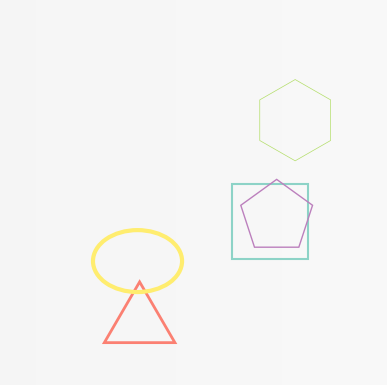[{"shape": "square", "thickness": 1.5, "radius": 0.49, "center": [0.698, 0.425]}, {"shape": "triangle", "thickness": 2, "radius": 0.53, "center": [0.36, 0.163]}, {"shape": "hexagon", "thickness": 0.5, "radius": 0.53, "center": [0.762, 0.688]}, {"shape": "pentagon", "thickness": 1, "radius": 0.49, "center": [0.714, 0.437]}, {"shape": "oval", "thickness": 3, "radius": 0.57, "center": [0.355, 0.322]}]